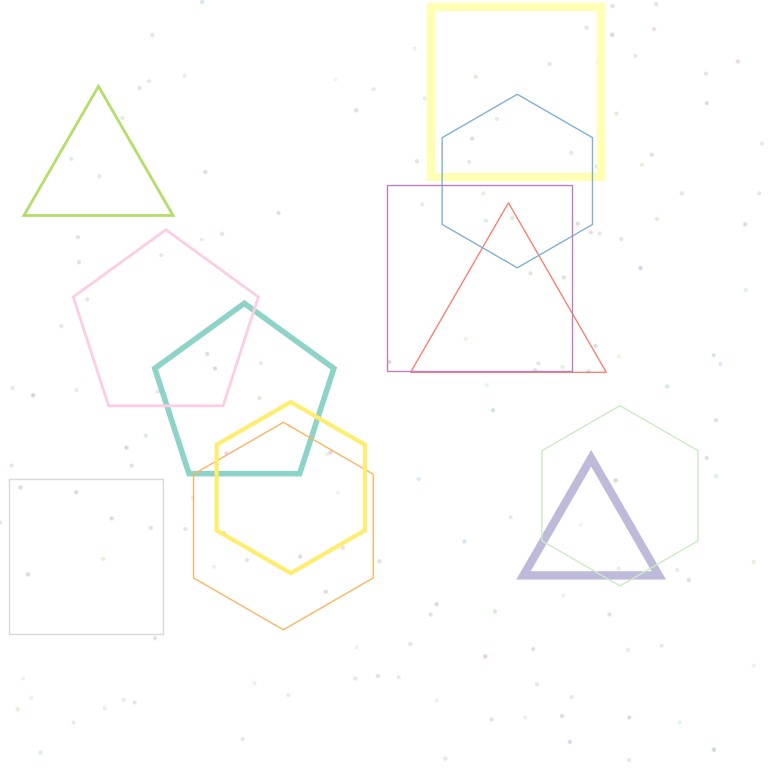[{"shape": "pentagon", "thickness": 2, "radius": 0.61, "center": [0.317, 0.484]}, {"shape": "square", "thickness": 3, "radius": 0.55, "center": [0.671, 0.88]}, {"shape": "triangle", "thickness": 3, "radius": 0.51, "center": [0.768, 0.303]}, {"shape": "triangle", "thickness": 0.5, "radius": 0.73, "center": [0.66, 0.59]}, {"shape": "hexagon", "thickness": 0.5, "radius": 0.56, "center": [0.672, 0.765]}, {"shape": "hexagon", "thickness": 0.5, "radius": 0.67, "center": [0.368, 0.317]}, {"shape": "triangle", "thickness": 1, "radius": 0.56, "center": [0.128, 0.776]}, {"shape": "pentagon", "thickness": 1, "radius": 0.63, "center": [0.215, 0.575]}, {"shape": "square", "thickness": 0.5, "radius": 0.5, "center": [0.112, 0.277]}, {"shape": "square", "thickness": 0.5, "radius": 0.6, "center": [0.623, 0.639]}, {"shape": "hexagon", "thickness": 0.5, "radius": 0.59, "center": [0.805, 0.356]}, {"shape": "hexagon", "thickness": 1.5, "radius": 0.56, "center": [0.378, 0.367]}]